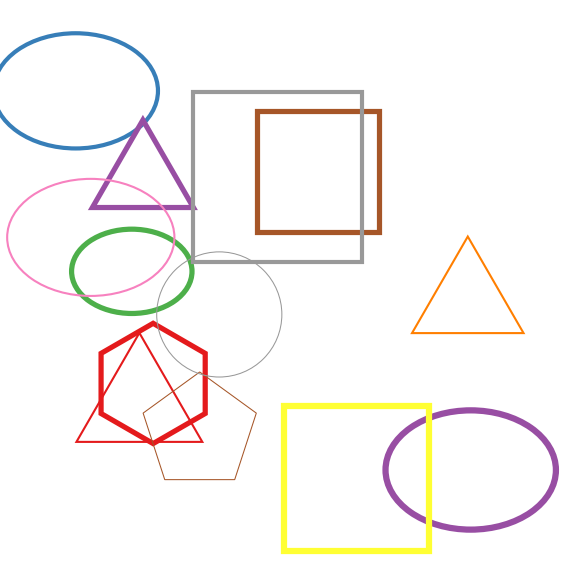[{"shape": "hexagon", "thickness": 2.5, "radius": 0.52, "center": [0.265, 0.335]}, {"shape": "triangle", "thickness": 1, "radius": 0.63, "center": [0.241, 0.297]}, {"shape": "oval", "thickness": 2, "radius": 0.71, "center": [0.131, 0.842]}, {"shape": "oval", "thickness": 2.5, "radius": 0.52, "center": [0.228, 0.529]}, {"shape": "oval", "thickness": 3, "radius": 0.74, "center": [0.815, 0.185]}, {"shape": "triangle", "thickness": 2.5, "radius": 0.5, "center": [0.247, 0.69]}, {"shape": "triangle", "thickness": 1, "radius": 0.56, "center": [0.81, 0.478]}, {"shape": "square", "thickness": 3, "radius": 0.63, "center": [0.617, 0.171]}, {"shape": "square", "thickness": 2.5, "radius": 0.53, "center": [0.551, 0.702]}, {"shape": "pentagon", "thickness": 0.5, "radius": 0.52, "center": [0.346, 0.252]}, {"shape": "oval", "thickness": 1, "radius": 0.72, "center": [0.157, 0.588]}, {"shape": "square", "thickness": 2, "radius": 0.73, "center": [0.48, 0.693]}, {"shape": "circle", "thickness": 0.5, "radius": 0.54, "center": [0.38, 0.455]}]